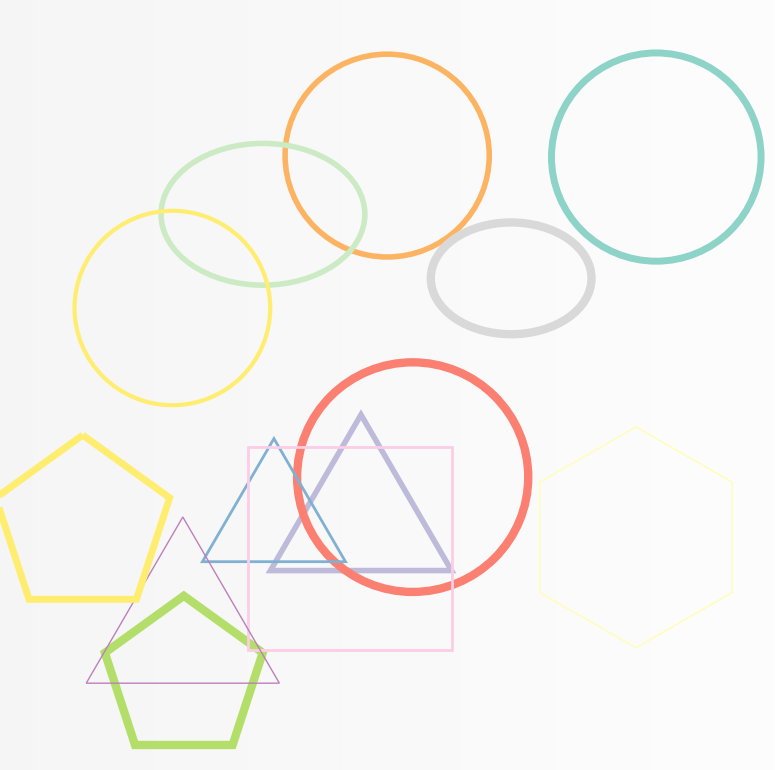[{"shape": "circle", "thickness": 2.5, "radius": 0.68, "center": [0.847, 0.796]}, {"shape": "hexagon", "thickness": 0.5, "radius": 0.72, "center": [0.821, 0.302]}, {"shape": "triangle", "thickness": 2, "radius": 0.67, "center": [0.466, 0.326]}, {"shape": "circle", "thickness": 3, "radius": 0.75, "center": [0.532, 0.38]}, {"shape": "triangle", "thickness": 1, "radius": 0.53, "center": [0.353, 0.324]}, {"shape": "circle", "thickness": 2, "radius": 0.66, "center": [0.5, 0.798]}, {"shape": "pentagon", "thickness": 3, "radius": 0.54, "center": [0.237, 0.119]}, {"shape": "square", "thickness": 1, "radius": 0.66, "center": [0.452, 0.288]}, {"shape": "oval", "thickness": 3, "radius": 0.52, "center": [0.66, 0.639]}, {"shape": "triangle", "thickness": 0.5, "radius": 0.72, "center": [0.236, 0.185]}, {"shape": "oval", "thickness": 2, "radius": 0.66, "center": [0.339, 0.722]}, {"shape": "pentagon", "thickness": 2.5, "radius": 0.59, "center": [0.107, 0.317]}, {"shape": "circle", "thickness": 1.5, "radius": 0.63, "center": [0.222, 0.6]}]